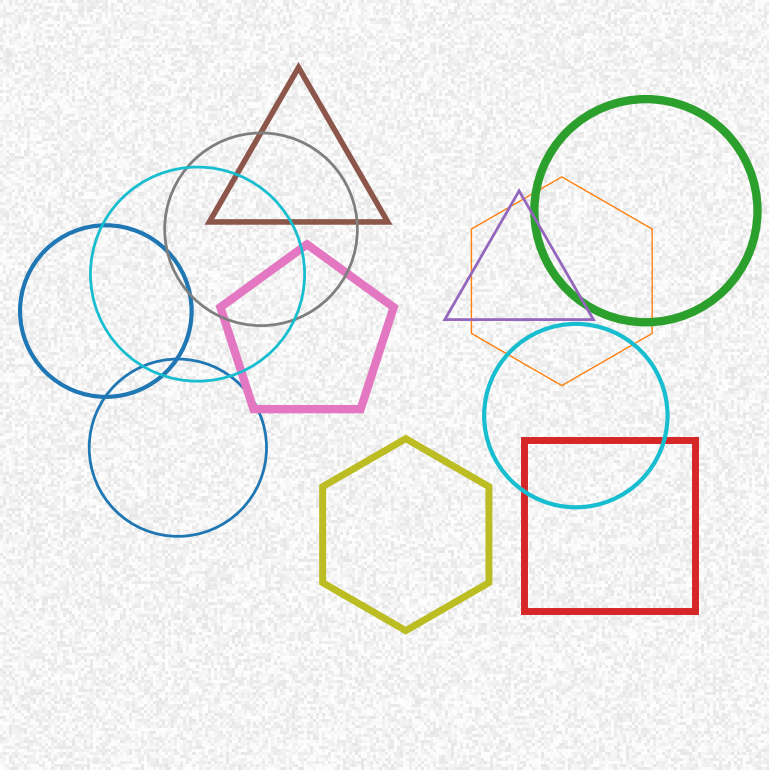[{"shape": "circle", "thickness": 1, "radius": 0.58, "center": [0.231, 0.419]}, {"shape": "circle", "thickness": 1.5, "radius": 0.56, "center": [0.137, 0.596]}, {"shape": "hexagon", "thickness": 0.5, "radius": 0.68, "center": [0.73, 0.635]}, {"shape": "circle", "thickness": 3, "radius": 0.72, "center": [0.839, 0.726]}, {"shape": "square", "thickness": 2.5, "radius": 0.56, "center": [0.791, 0.318]}, {"shape": "triangle", "thickness": 1, "radius": 0.56, "center": [0.674, 0.641]}, {"shape": "triangle", "thickness": 2, "radius": 0.67, "center": [0.388, 0.779]}, {"shape": "pentagon", "thickness": 3, "radius": 0.59, "center": [0.399, 0.564]}, {"shape": "circle", "thickness": 1, "radius": 0.63, "center": [0.339, 0.702]}, {"shape": "hexagon", "thickness": 2.5, "radius": 0.62, "center": [0.527, 0.306]}, {"shape": "circle", "thickness": 1.5, "radius": 0.6, "center": [0.748, 0.46]}, {"shape": "circle", "thickness": 1, "radius": 0.7, "center": [0.257, 0.644]}]